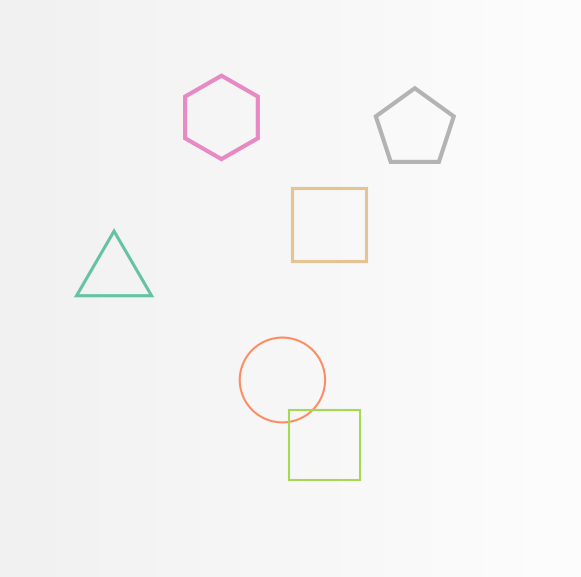[{"shape": "triangle", "thickness": 1.5, "radius": 0.37, "center": [0.196, 0.524]}, {"shape": "circle", "thickness": 1, "radius": 0.37, "center": [0.486, 0.341]}, {"shape": "hexagon", "thickness": 2, "radius": 0.36, "center": [0.381, 0.796]}, {"shape": "square", "thickness": 1, "radius": 0.3, "center": [0.558, 0.229]}, {"shape": "square", "thickness": 1.5, "radius": 0.32, "center": [0.566, 0.61]}, {"shape": "pentagon", "thickness": 2, "radius": 0.35, "center": [0.714, 0.776]}]